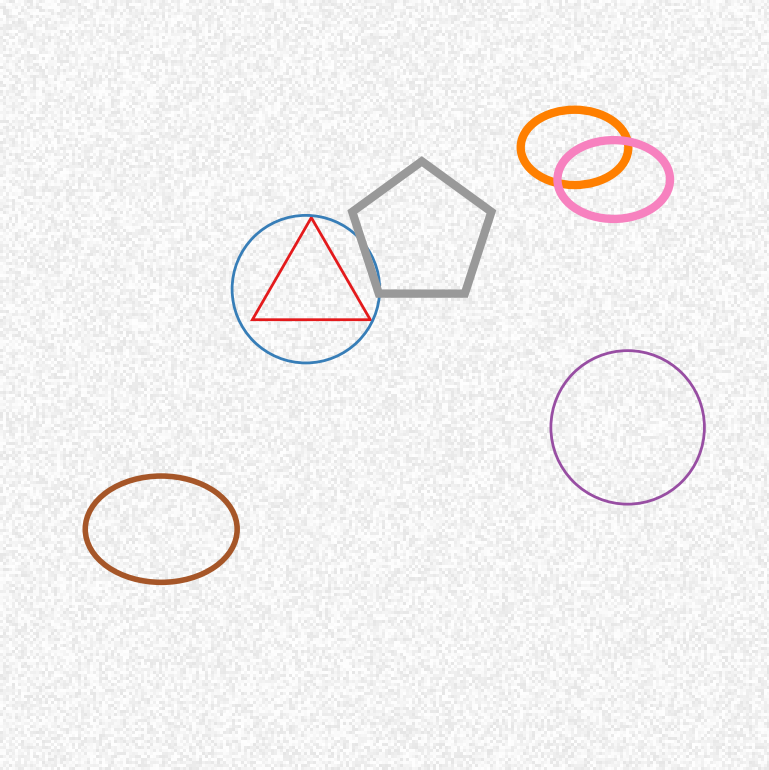[{"shape": "triangle", "thickness": 1, "radius": 0.44, "center": [0.404, 0.629]}, {"shape": "circle", "thickness": 1, "radius": 0.48, "center": [0.397, 0.624]}, {"shape": "circle", "thickness": 1, "radius": 0.5, "center": [0.815, 0.445]}, {"shape": "oval", "thickness": 3, "radius": 0.35, "center": [0.746, 0.809]}, {"shape": "oval", "thickness": 2, "radius": 0.49, "center": [0.209, 0.313]}, {"shape": "oval", "thickness": 3, "radius": 0.37, "center": [0.797, 0.767]}, {"shape": "pentagon", "thickness": 3, "radius": 0.47, "center": [0.548, 0.696]}]